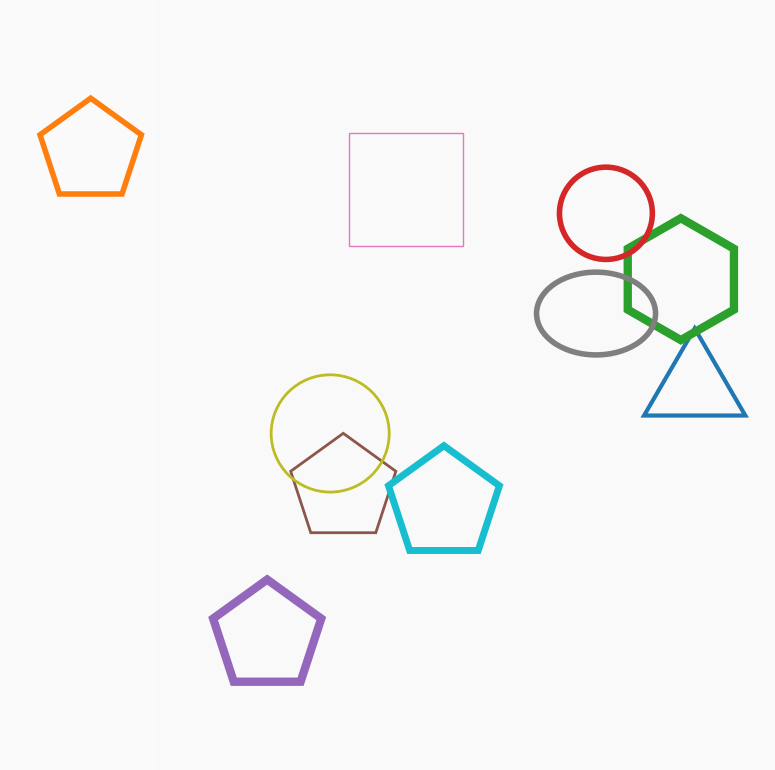[{"shape": "triangle", "thickness": 1.5, "radius": 0.38, "center": [0.896, 0.498]}, {"shape": "pentagon", "thickness": 2, "radius": 0.34, "center": [0.117, 0.804]}, {"shape": "hexagon", "thickness": 3, "radius": 0.4, "center": [0.879, 0.637]}, {"shape": "circle", "thickness": 2, "radius": 0.3, "center": [0.782, 0.723]}, {"shape": "pentagon", "thickness": 3, "radius": 0.37, "center": [0.345, 0.174]}, {"shape": "pentagon", "thickness": 1, "radius": 0.36, "center": [0.443, 0.366]}, {"shape": "square", "thickness": 0.5, "radius": 0.37, "center": [0.524, 0.754]}, {"shape": "oval", "thickness": 2, "radius": 0.38, "center": [0.769, 0.593]}, {"shape": "circle", "thickness": 1, "radius": 0.38, "center": [0.426, 0.437]}, {"shape": "pentagon", "thickness": 2.5, "radius": 0.38, "center": [0.573, 0.346]}]